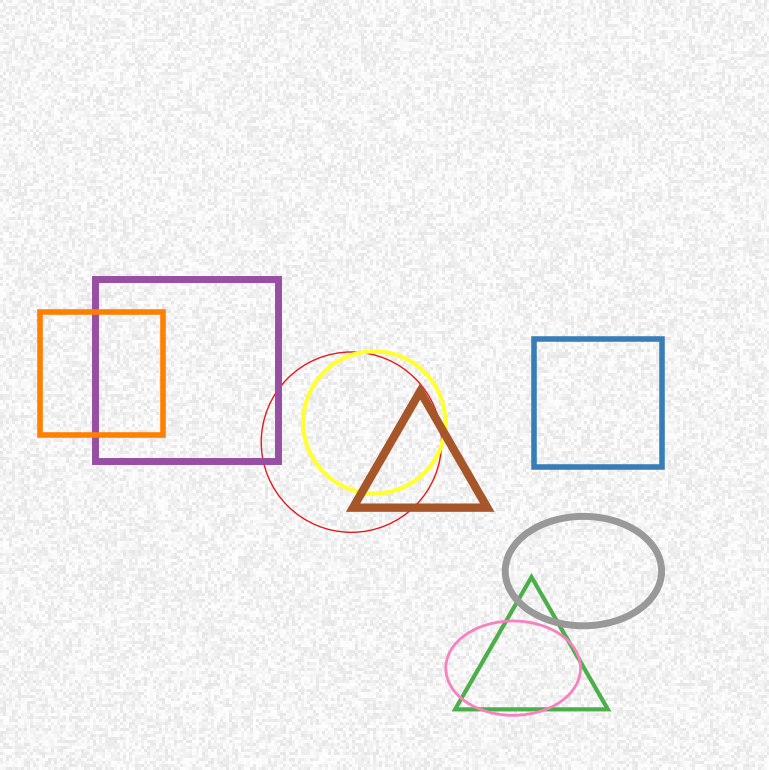[{"shape": "circle", "thickness": 0.5, "radius": 0.59, "center": [0.456, 0.426]}, {"shape": "square", "thickness": 2, "radius": 0.42, "center": [0.776, 0.476]}, {"shape": "triangle", "thickness": 1.5, "radius": 0.57, "center": [0.69, 0.136]}, {"shape": "square", "thickness": 2.5, "radius": 0.59, "center": [0.242, 0.52]}, {"shape": "square", "thickness": 2, "radius": 0.4, "center": [0.132, 0.515]}, {"shape": "circle", "thickness": 1.5, "radius": 0.46, "center": [0.486, 0.451]}, {"shape": "triangle", "thickness": 3, "radius": 0.5, "center": [0.546, 0.391]}, {"shape": "oval", "thickness": 1, "radius": 0.44, "center": [0.666, 0.132]}, {"shape": "oval", "thickness": 2.5, "radius": 0.51, "center": [0.758, 0.258]}]